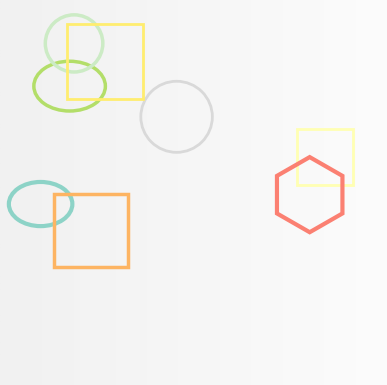[{"shape": "oval", "thickness": 3, "radius": 0.41, "center": [0.105, 0.47]}, {"shape": "square", "thickness": 2, "radius": 0.36, "center": [0.839, 0.592]}, {"shape": "hexagon", "thickness": 3, "radius": 0.49, "center": [0.799, 0.494]}, {"shape": "square", "thickness": 2.5, "radius": 0.48, "center": [0.234, 0.401]}, {"shape": "oval", "thickness": 2.5, "radius": 0.46, "center": [0.18, 0.776]}, {"shape": "circle", "thickness": 2, "radius": 0.46, "center": [0.456, 0.697]}, {"shape": "circle", "thickness": 2.5, "radius": 0.37, "center": [0.191, 0.887]}, {"shape": "square", "thickness": 2, "radius": 0.49, "center": [0.272, 0.841]}]